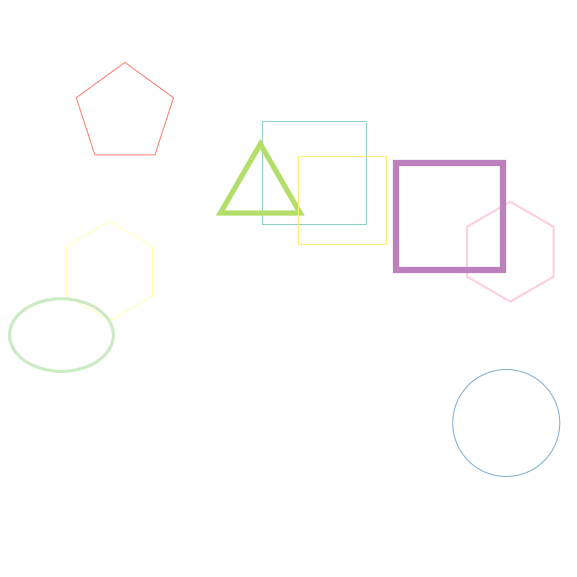[{"shape": "square", "thickness": 0.5, "radius": 0.45, "center": [0.544, 0.701]}, {"shape": "hexagon", "thickness": 0.5, "radius": 0.43, "center": [0.19, 0.53]}, {"shape": "pentagon", "thickness": 0.5, "radius": 0.44, "center": [0.216, 0.803]}, {"shape": "circle", "thickness": 0.5, "radius": 0.46, "center": [0.877, 0.267]}, {"shape": "triangle", "thickness": 2.5, "radius": 0.4, "center": [0.451, 0.67]}, {"shape": "hexagon", "thickness": 1, "radius": 0.43, "center": [0.884, 0.563]}, {"shape": "square", "thickness": 3, "radius": 0.46, "center": [0.779, 0.624]}, {"shape": "oval", "thickness": 1.5, "radius": 0.45, "center": [0.106, 0.419]}, {"shape": "square", "thickness": 0.5, "radius": 0.38, "center": [0.592, 0.653]}]